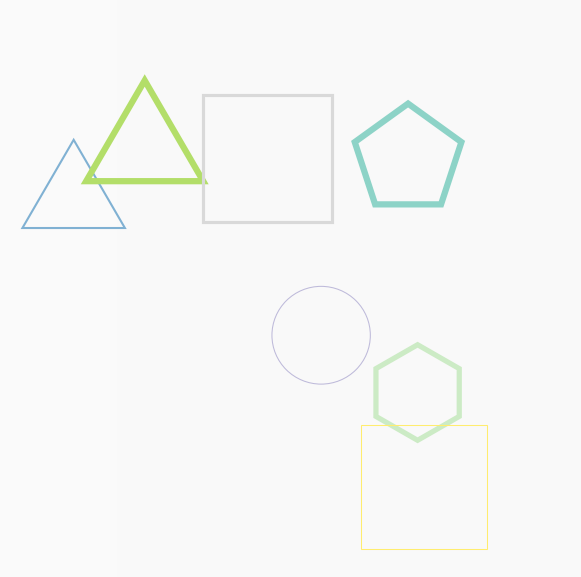[{"shape": "pentagon", "thickness": 3, "radius": 0.48, "center": [0.702, 0.723]}, {"shape": "circle", "thickness": 0.5, "radius": 0.42, "center": [0.552, 0.419]}, {"shape": "triangle", "thickness": 1, "radius": 0.51, "center": [0.127, 0.655]}, {"shape": "triangle", "thickness": 3, "radius": 0.58, "center": [0.249, 0.744]}, {"shape": "square", "thickness": 1.5, "radius": 0.55, "center": [0.46, 0.725]}, {"shape": "hexagon", "thickness": 2.5, "radius": 0.41, "center": [0.718, 0.319]}, {"shape": "square", "thickness": 0.5, "radius": 0.54, "center": [0.73, 0.156]}]